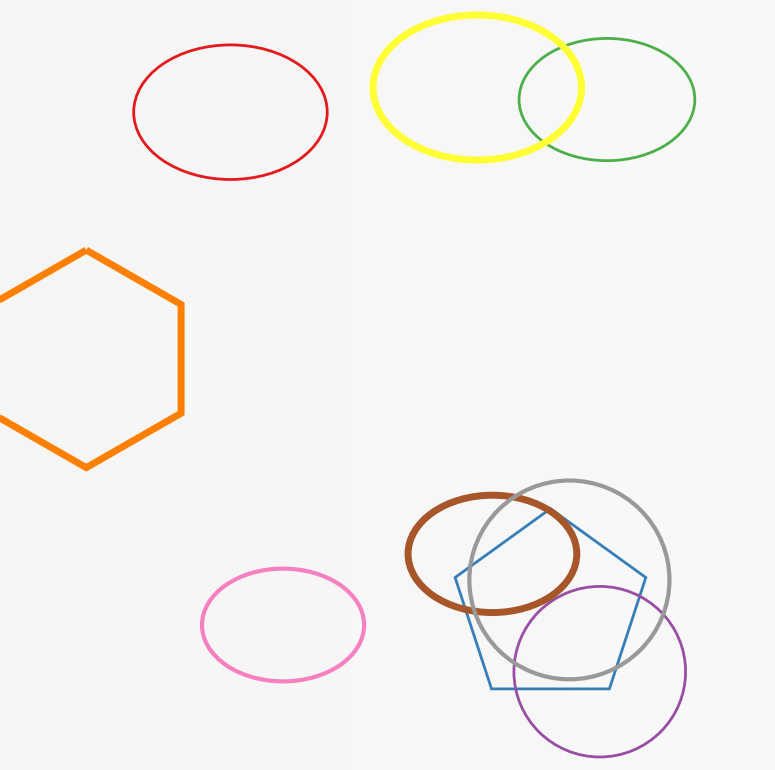[{"shape": "oval", "thickness": 1, "radius": 0.62, "center": [0.297, 0.854]}, {"shape": "pentagon", "thickness": 1, "radius": 0.65, "center": [0.71, 0.21]}, {"shape": "oval", "thickness": 1, "radius": 0.57, "center": [0.783, 0.871]}, {"shape": "circle", "thickness": 1, "radius": 0.55, "center": [0.774, 0.128]}, {"shape": "hexagon", "thickness": 2.5, "radius": 0.71, "center": [0.111, 0.534]}, {"shape": "oval", "thickness": 2.5, "radius": 0.67, "center": [0.616, 0.886]}, {"shape": "oval", "thickness": 2.5, "radius": 0.54, "center": [0.635, 0.281]}, {"shape": "oval", "thickness": 1.5, "radius": 0.52, "center": [0.365, 0.188]}, {"shape": "circle", "thickness": 1.5, "radius": 0.65, "center": [0.735, 0.247]}]